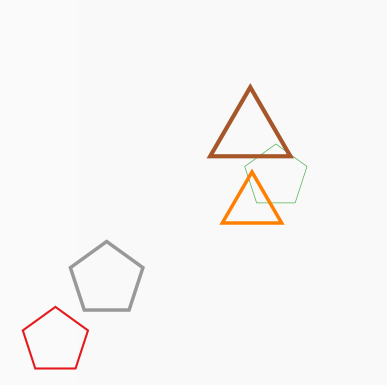[{"shape": "pentagon", "thickness": 1.5, "radius": 0.44, "center": [0.143, 0.114]}, {"shape": "pentagon", "thickness": 0.5, "radius": 0.42, "center": [0.712, 0.541]}, {"shape": "triangle", "thickness": 2.5, "radius": 0.44, "center": [0.65, 0.465]}, {"shape": "triangle", "thickness": 3, "radius": 0.6, "center": [0.646, 0.654]}, {"shape": "pentagon", "thickness": 2.5, "radius": 0.49, "center": [0.275, 0.274]}]